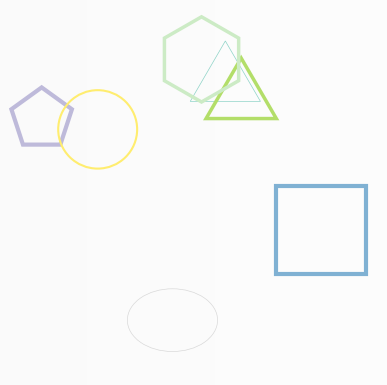[{"shape": "triangle", "thickness": 0.5, "radius": 0.52, "center": [0.582, 0.789]}, {"shape": "pentagon", "thickness": 3, "radius": 0.41, "center": [0.108, 0.691]}, {"shape": "square", "thickness": 3, "radius": 0.58, "center": [0.829, 0.403]}, {"shape": "triangle", "thickness": 2.5, "radius": 0.52, "center": [0.622, 0.744]}, {"shape": "oval", "thickness": 0.5, "radius": 0.58, "center": [0.445, 0.168]}, {"shape": "hexagon", "thickness": 2.5, "radius": 0.55, "center": [0.52, 0.846]}, {"shape": "circle", "thickness": 1.5, "radius": 0.51, "center": [0.252, 0.664]}]